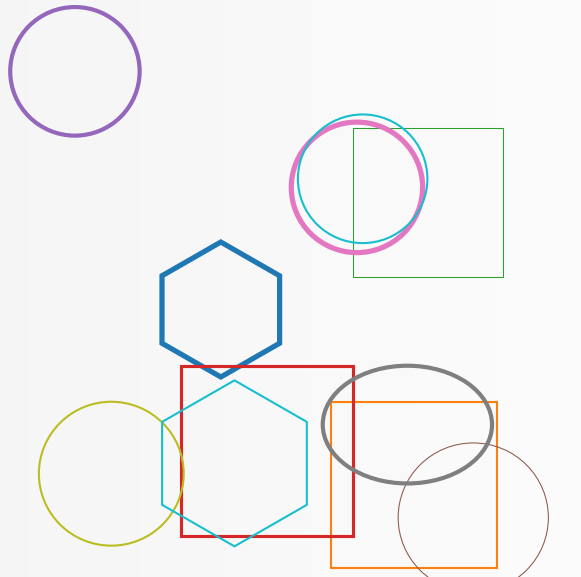[{"shape": "hexagon", "thickness": 2.5, "radius": 0.58, "center": [0.38, 0.463]}, {"shape": "square", "thickness": 1, "radius": 0.72, "center": [0.712, 0.159]}, {"shape": "square", "thickness": 0.5, "radius": 0.65, "center": [0.737, 0.649]}, {"shape": "square", "thickness": 1.5, "radius": 0.74, "center": [0.459, 0.218]}, {"shape": "circle", "thickness": 2, "radius": 0.56, "center": [0.129, 0.876]}, {"shape": "circle", "thickness": 0.5, "radius": 0.65, "center": [0.814, 0.103]}, {"shape": "circle", "thickness": 2.5, "radius": 0.56, "center": [0.614, 0.675]}, {"shape": "oval", "thickness": 2, "radius": 0.73, "center": [0.701, 0.264]}, {"shape": "circle", "thickness": 1, "radius": 0.62, "center": [0.191, 0.179]}, {"shape": "circle", "thickness": 1, "radius": 0.56, "center": [0.624, 0.69]}, {"shape": "hexagon", "thickness": 1, "radius": 0.72, "center": [0.403, 0.197]}]